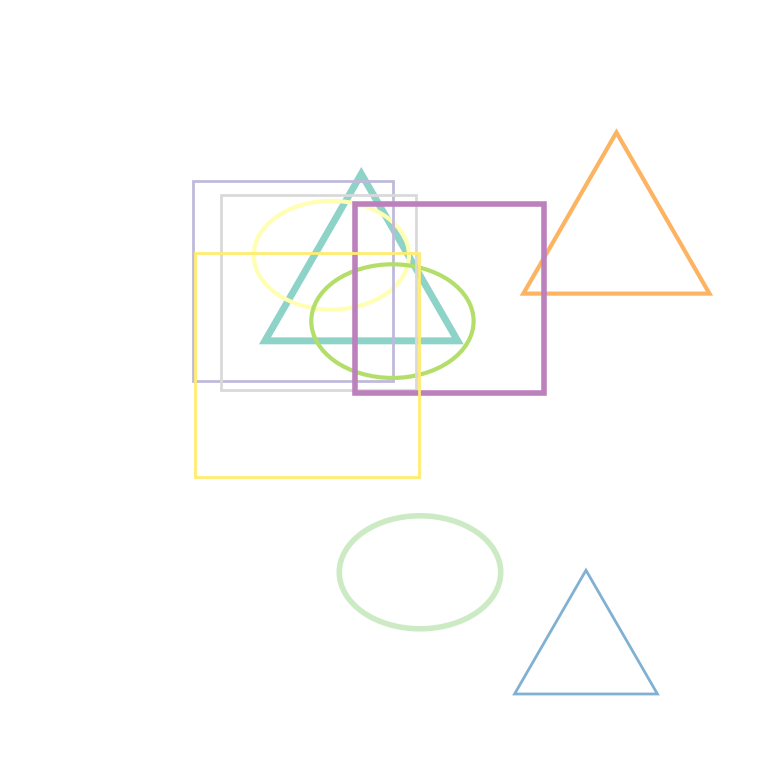[{"shape": "triangle", "thickness": 2.5, "radius": 0.72, "center": [0.469, 0.63]}, {"shape": "oval", "thickness": 1.5, "radius": 0.5, "center": [0.43, 0.669]}, {"shape": "square", "thickness": 1, "radius": 0.65, "center": [0.381, 0.636]}, {"shape": "triangle", "thickness": 1, "radius": 0.54, "center": [0.761, 0.152]}, {"shape": "triangle", "thickness": 1.5, "radius": 0.7, "center": [0.801, 0.688]}, {"shape": "oval", "thickness": 1.5, "radius": 0.53, "center": [0.51, 0.583]}, {"shape": "square", "thickness": 1, "radius": 0.63, "center": [0.413, 0.621]}, {"shape": "square", "thickness": 2, "radius": 0.61, "center": [0.584, 0.613]}, {"shape": "oval", "thickness": 2, "radius": 0.52, "center": [0.545, 0.257]}, {"shape": "square", "thickness": 1, "radius": 0.73, "center": [0.399, 0.526]}]